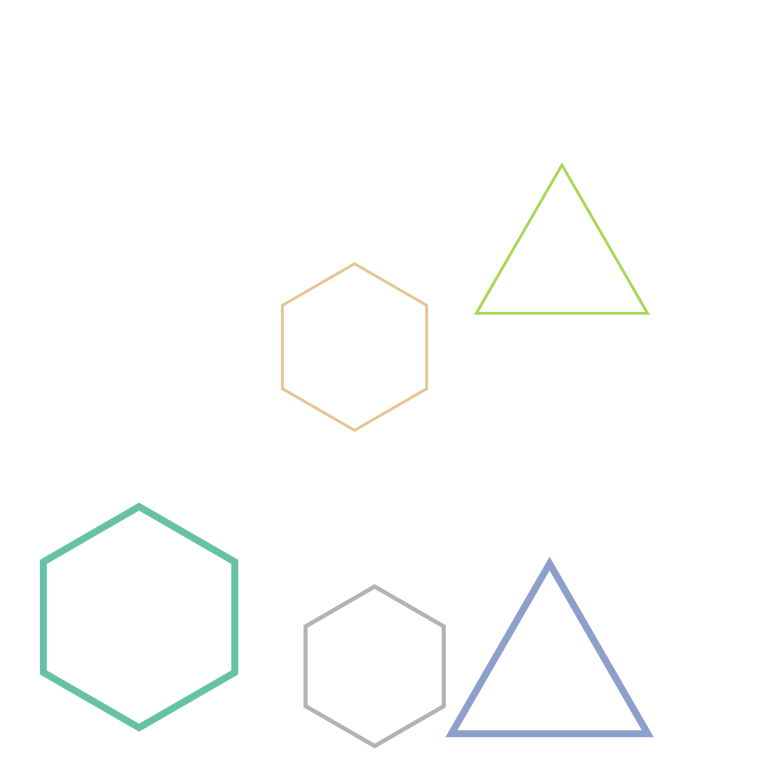[{"shape": "hexagon", "thickness": 2.5, "radius": 0.72, "center": [0.181, 0.198]}, {"shape": "triangle", "thickness": 2.5, "radius": 0.74, "center": [0.714, 0.121]}, {"shape": "triangle", "thickness": 1, "radius": 0.64, "center": [0.73, 0.657]}, {"shape": "hexagon", "thickness": 1, "radius": 0.54, "center": [0.46, 0.549]}, {"shape": "hexagon", "thickness": 1.5, "radius": 0.52, "center": [0.487, 0.135]}]